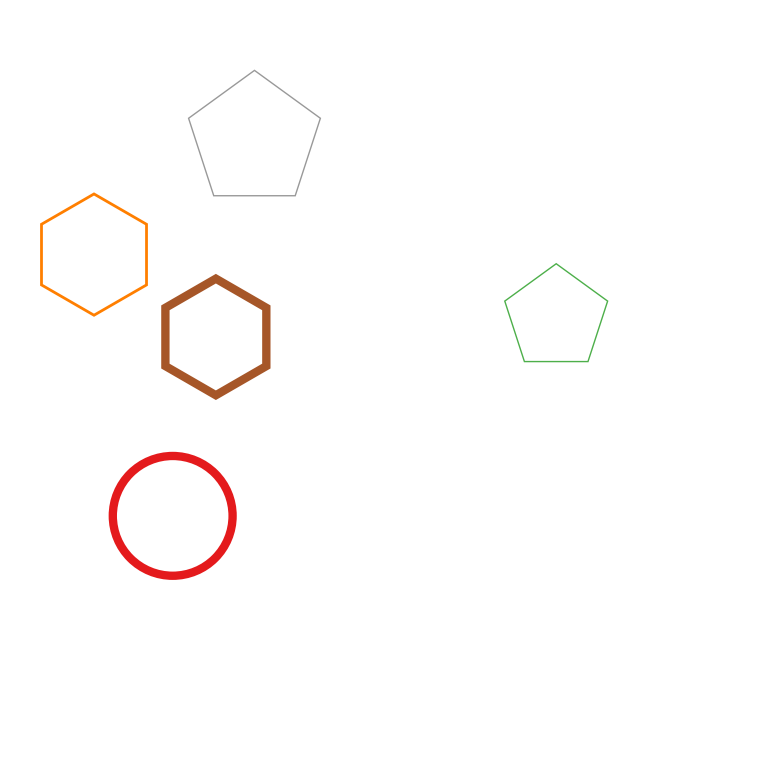[{"shape": "circle", "thickness": 3, "radius": 0.39, "center": [0.224, 0.33]}, {"shape": "pentagon", "thickness": 0.5, "radius": 0.35, "center": [0.722, 0.587]}, {"shape": "hexagon", "thickness": 1, "radius": 0.39, "center": [0.122, 0.669]}, {"shape": "hexagon", "thickness": 3, "radius": 0.38, "center": [0.28, 0.562]}, {"shape": "pentagon", "thickness": 0.5, "radius": 0.45, "center": [0.33, 0.819]}]